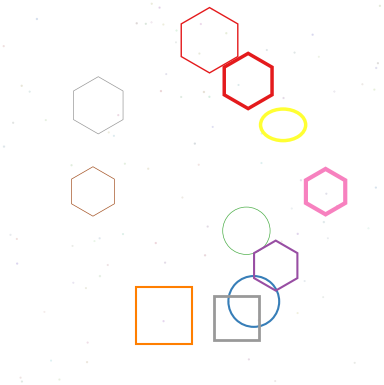[{"shape": "hexagon", "thickness": 2.5, "radius": 0.36, "center": [0.645, 0.79]}, {"shape": "hexagon", "thickness": 1, "radius": 0.42, "center": [0.544, 0.895]}, {"shape": "circle", "thickness": 1.5, "radius": 0.33, "center": [0.659, 0.217]}, {"shape": "circle", "thickness": 0.5, "radius": 0.31, "center": [0.64, 0.401]}, {"shape": "hexagon", "thickness": 1.5, "radius": 0.32, "center": [0.716, 0.31]}, {"shape": "square", "thickness": 1.5, "radius": 0.37, "center": [0.426, 0.181]}, {"shape": "oval", "thickness": 2.5, "radius": 0.29, "center": [0.735, 0.676]}, {"shape": "hexagon", "thickness": 0.5, "radius": 0.32, "center": [0.241, 0.503]}, {"shape": "hexagon", "thickness": 3, "radius": 0.3, "center": [0.846, 0.502]}, {"shape": "hexagon", "thickness": 0.5, "radius": 0.37, "center": [0.255, 0.727]}, {"shape": "square", "thickness": 2, "radius": 0.29, "center": [0.615, 0.174]}]